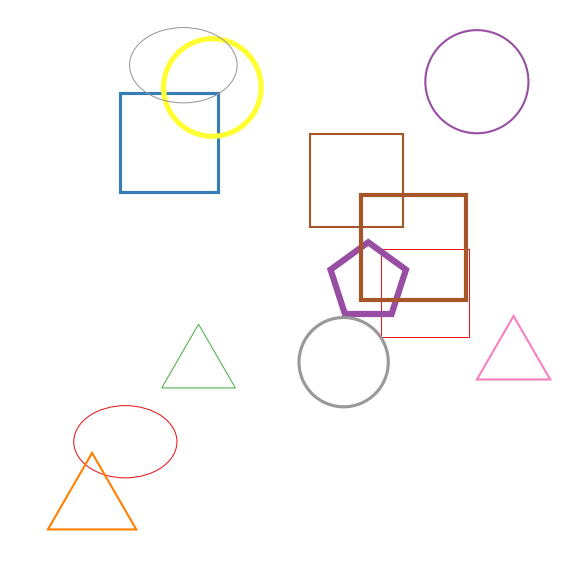[{"shape": "oval", "thickness": 0.5, "radius": 0.45, "center": [0.217, 0.234]}, {"shape": "square", "thickness": 0.5, "radius": 0.38, "center": [0.736, 0.492]}, {"shape": "square", "thickness": 1.5, "radius": 0.43, "center": [0.293, 0.753]}, {"shape": "triangle", "thickness": 0.5, "radius": 0.37, "center": [0.344, 0.364]}, {"shape": "circle", "thickness": 1, "radius": 0.45, "center": [0.826, 0.858]}, {"shape": "pentagon", "thickness": 3, "radius": 0.34, "center": [0.638, 0.511]}, {"shape": "triangle", "thickness": 1, "radius": 0.44, "center": [0.159, 0.127]}, {"shape": "circle", "thickness": 2.5, "radius": 0.42, "center": [0.368, 0.848]}, {"shape": "square", "thickness": 2, "radius": 0.46, "center": [0.716, 0.571]}, {"shape": "square", "thickness": 1, "radius": 0.4, "center": [0.617, 0.687]}, {"shape": "triangle", "thickness": 1, "radius": 0.37, "center": [0.889, 0.379]}, {"shape": "circle", "thickness": 1.5, "radius": 0.39, "center": [0.595, 0.372]}, {"shape": "oval", "thickness": 0.5, "radius": 0.47, "center": [0.317, 0.886]}]